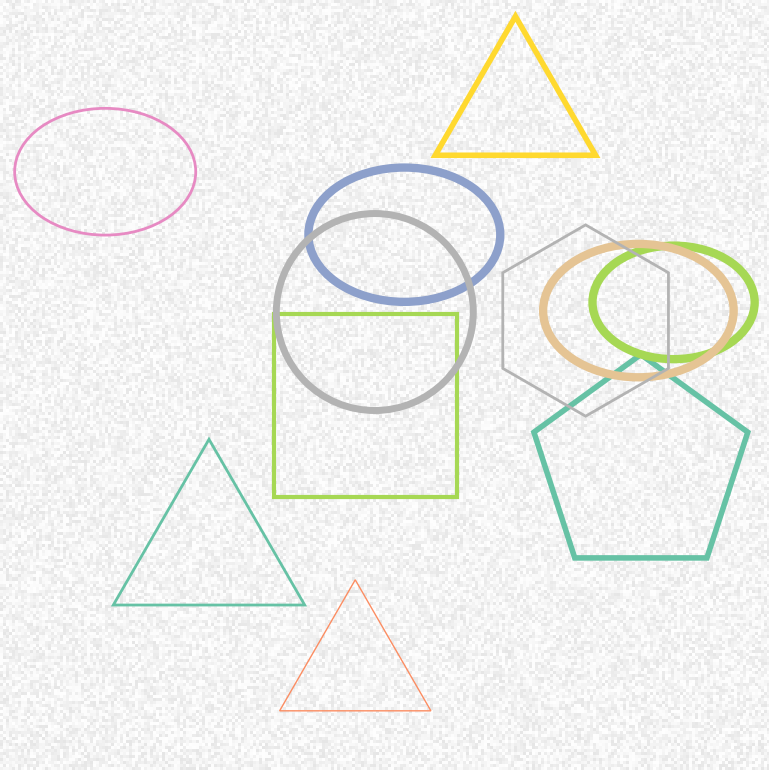[{"shape": "triangle", "thickness": 1, "radius": 0.72, "center": [0.271, 0.286]}, {"shape": "pentagon", "thickness": 2, "radius": 0.73, "center": [0.832, 0.394]}, {"shape": "triangle", "thickness": 0.5, "radius": 0.57, "center": [0.461, 0.134]}, {"shape": "oval", "thickness": 3, "radius": 0.62, "center": [0.525, 0.695]}, {"shape": "oval", "thickness": 1, "radius": 0.59, "center": [0.137, 0.777]}, {"shape": "oval", "thickness": 3, "radius": 0.53, "center": [0.875, 0.607]}, {"shape": "square", "thickness": 1.5, "radius": 0.59, "center": [0.474, 0.473]}, {"shape": "triangle", "thickness": 2, "radius": 0.6, "center": [0.669, 0.858]}, {"shape": "oval", "thickness": 3, "radius": 0.62, "center": [0.829, 0.597]}, {"shape": "hexagon", "thickness": 1, "radius": 0.62, "center": [0.761, 0.584]}, {"shape": "circle", "thickness": 2.5, "radius": 0.64, "center": [0.487, 0.595]}]